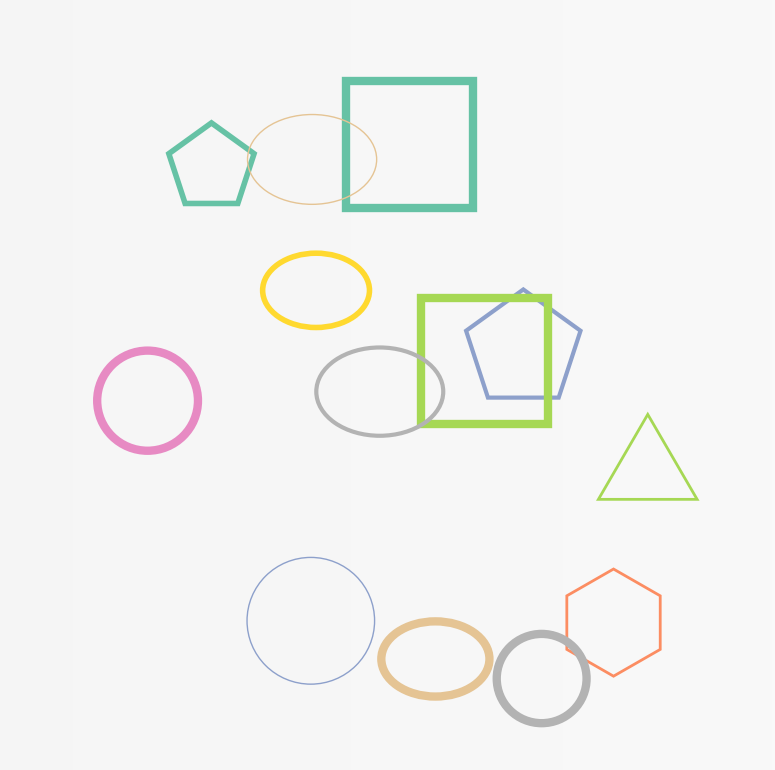[{"shape": "pentagon", "thickness": 2, "radius": 0.29, "center": [0.273, 0.783]}, {"shape": "square", "thickness": 3, "radius": 0.41, "center": [0.529, 0.812]}, {"shape": "hexagon", "thickness": 1, "radius": 0.35, "center": [0.792, 0.191]}, {"shape": "pentagon", "thickness": 1.5, "radius": 0.39, "center": [0.675, 0.546]}, {"shape": "circle", "thickness": 0.5, "radius": 0.41, "center": [0.401, 0.194]}, {"shape": "circle", "thickness": 3, "radius": 0.33, "center": [0.19, 0.48]}, {"shape": "square", "thickness": 3, "radius": 0.41, "center": [0.625, 0.532]}, {"shape": "triangle", "thickness": 1, "radius": 0.37, "center": [0.836, 0.388]}, {"shape": "oval", "thickness": 2, "radius": 0.34, "center": [0.408, 0.623]}, {"shape": "oval", "thickness": 3, "radius": 0.35, "center": [0.562, 0.144]}, {"shape": "oval", "thickness": 0.5, "radius": 0.42, "center": [0.403, 0.793]}, {"shape": "circle", "thickness": 3, "radius": 0.29, "center": [0.699, 0.119]}, {"shape": "oval", "thickness": 1.5, "radius": 0.41, "center": [0.49, 0.491]}]